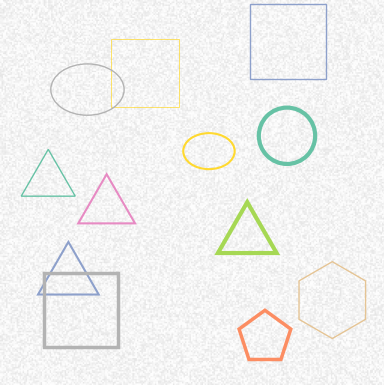[{"shape": "circle", "thickness": 3, "radius": 0.37, "center": [0.745, 0.647]}, {"shape": "triangle", "thickness": 1, "radius": 0.41, "center": [0.125, 0.531]}, {"shape": "pentagon", "thickness": 2.5, "radius": 0.35, "center": [0.688, 0.123]}, {"shape": "square", "thickness": 1, "radius": 0.49, "center": [0.747, 0.892]}, {"shape": "triangle", "thickness": 1.5, "radius": 0.46, "center": [0.178, 0.281]}, {"shape": "triangle", "thickness": 1.5, "radius": 0.43, "center": [0.277, 0.462]}, {"shape": "triangle", "thickness": 3, "radius": 0.44, "center": [0.642, 0.387]}, {"shape": "oval", "thickness": 1.5, "radius": 0.33, "center": [0.543, 0.607]}, {"shape": "square", "thickness": 0.5, "radius": 0.44, "center": [0.377, 0.81]}, {"shape": "hexagon", "thickness": 1, "radius": 0.5, "center": [0.863, 0.22]}, {"shape": "square", "thickness": 2.5, "radius": 0.48, "center": [0.211, 0.194]}, {"shape": "oval", "thickness": 1, "radius": 0.48, "center": [0.227, 0.767]}]